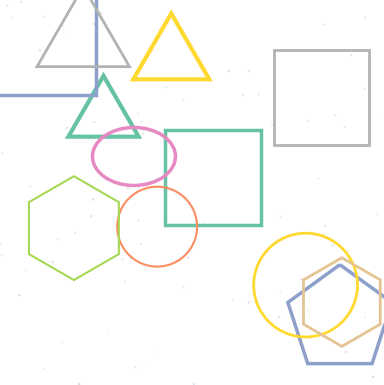[{"shape": "square", "thickness": 2.5, "radius": 0.62, "center": [0.554, 0.539]}, {"shape": "triangle", "thickness": 3, "radius": 0.53, "center": [0.269, 0.698]}, {"shape": "circle", "thickness": 1.5, "radius": 0.52, "center": [0.408, 0.411]}, {"shape": "pentagon", "thickness": 2.5, "radius": 0.71, "center": [0.883, 0.17]}, {"shape": "square", "thickness": 2.5, "radius": 0.64, "center": [0.121, 0.882]}, {"shape": "oval", "thickness": 2.5, "radius": 0.54, "center": [0.348, 0.594]}, {"shape": "hexagon", "thickness": 1.5, "radius": 0.67, "center": [0.192, 0.407]}, {"shape": "triangle", "thickness": 3, "radius": 0.57, "center": [0.445, 0.851]}, {"shape": "circle", "thickness": 2, "radius": 0.67, "center": [0.794, 0.26]}, {"shape": "hexagon", "thickness": 2, "radius": 0.58, "center": [0.888, 0.215]}, {"shape": "triangle", "thickness": 2, "radius": 0.69, "center": [0.216, 0.896]}, {"shape": "square", "thickness": 2, "radius": 0.62, "center": [0.835, 0.747]}]